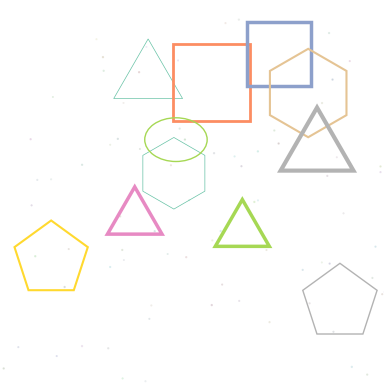[{"shape": "hexagon", "thickness": 0.5, "radius": 0.47, "center": [0.452, 0.55]}, {"shape": "triangle", "thickness": 0.5, "radius": 0.52, "center": [0.385, 0.796]}, {"shape": "square", "thickness": 2, "radius": 0.5, "center": [0.55, 0.786]}, {"shape": "square", "thickness": 2.5, "radius": 0.41, "center": [0.725, 0.86]}, {"shape": "triangle", "thickness": 2.5, "radius": 0.41, "center": [0.35, 0.433]}, {"shape": "oval", "thickness": 1, "radius": 0.41, "center": [0.457, 0.637]}, {"shape": "triangle", "thickness": 2.5, "radius": 0.41, "center": [0.629, 0.401]}, {"shape": "pentagon", "thickness": 1.5, "radius": 0.5, "center": [0.133, 0.327]}, {"shape": "hexagon", "thickness": 1.5, "radius": 0.57, "center": [0.801, 0.758]}, {"shape": "pentagon", "thickness": 1, "radius": 0.51, "center": [0.883, 0.215]}, {"shape": "triangle", "thickness": 3, "radius": 0.55, "center": [0.823, 0.611]}]